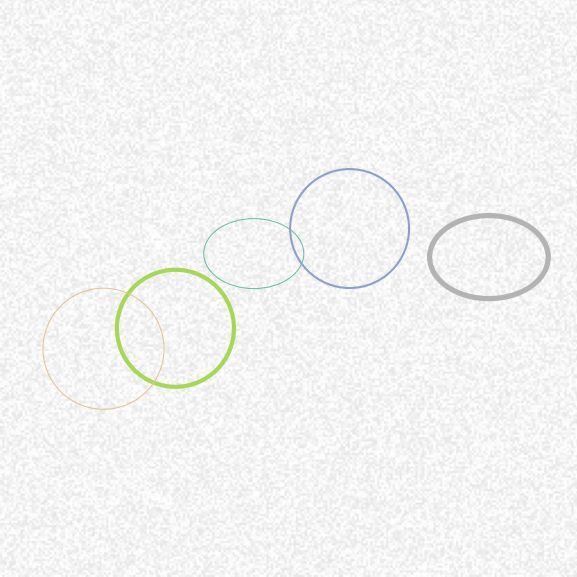[{"shape": "oval", "thickness": 0.5, "radius": 0.43, "center": [0.439, 0.56]}, {"shape": "circle", "thickness": 1, "radius": 0.51, "center": [0.605, 0.603]}, {"shape": "circle", "thickness": 2, "radius": 0.51, "center": [0.304, 0.431]}, {"shape": "circle", "thickness": 0.5, "radius": 0.52, "center": [0.179, 0.395]}, {"shape": "oval", "thickness": 2.5, "radius": 0.51, "center": [0.847, 0.554]}]